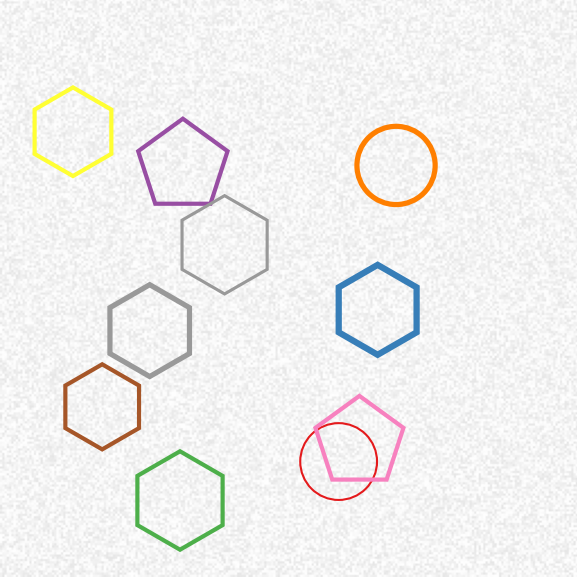[{"shape": "circle", "thickness": 1, "radius": 0.33, "center": [0.586, 0.2]}, {"shape": "hexagon", "thickness": 3, "radius": 0.39, "center": [0.654, 0.463]}, {"shape": "hexagon", "thickness": 2, "radius": 0.43, "center": [0.312, 0.132]}, {"shape": "pentagon", "thickness": 2, "radius": 0.41, "center": [0.317, 0.712]}, {"shape": "circle", "thickness": 2.5, "radius": 0.34, "center": [0.686, 0.713]}, {"shape": "hexagon", "thickness": 2, "radius": 0.38, "center": [0.126, 0.771]}, {"shape": "hexagon", "thickness": 2, "radius": 0.37, "center": [0.177, 0.295]}, {"shape": "pentagon", "thickness": 2, "radius": 0.4, "center": [0.622, 0.233]}, {"shape": "hexagon", "thickness": 1.5, "radius": 0.43, "center": [0.389, 0.575]}, {"shape": "hexagon", "thickness": 2.5, "radius": 0.4, "center": [0.259, 0.427]}]